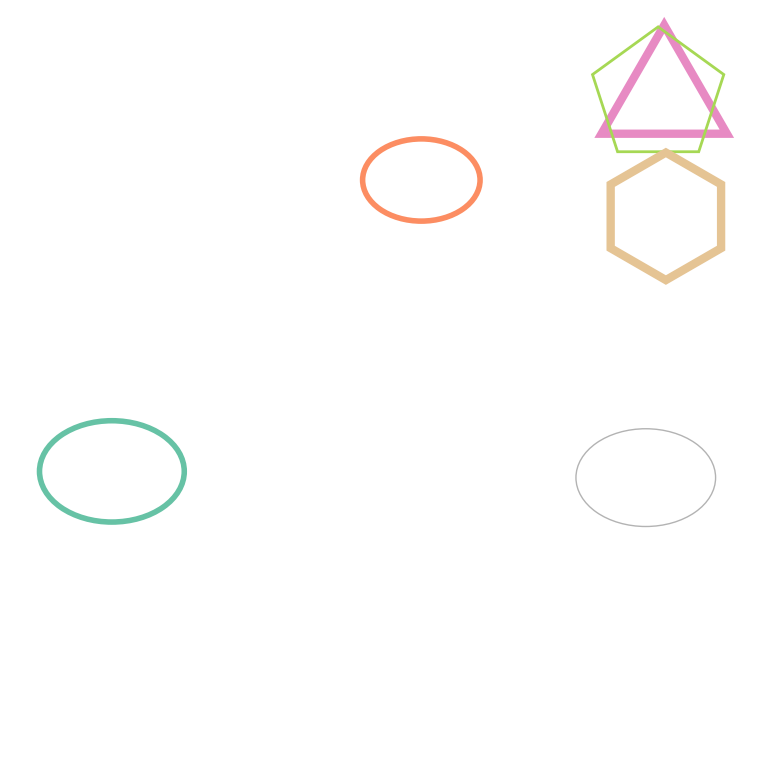[{"shape": "oval", "thickness": 2, "radius": 0.47, "center": [0.145, 0.388]}, {"shape": "oval", "thickness": 2, "radius": 0.38, "center": [0.547, 0.766]}, {"shape": "triangle", "thickness": 3, "radius": 0.47, "center": [0.863, 0.873]}, {"shape": "pentagon", "thickness": 1, "radius": 0.45, "center": [0.855, 0.875]}, {"shape": "hexagon", "thickness": 3, "radius": 0.41, "center": [0.865, 0.719]}, {"shape": "oval", "thickness": 0.5, "radius": 0.45, "center": [0.839, 0.38]}]